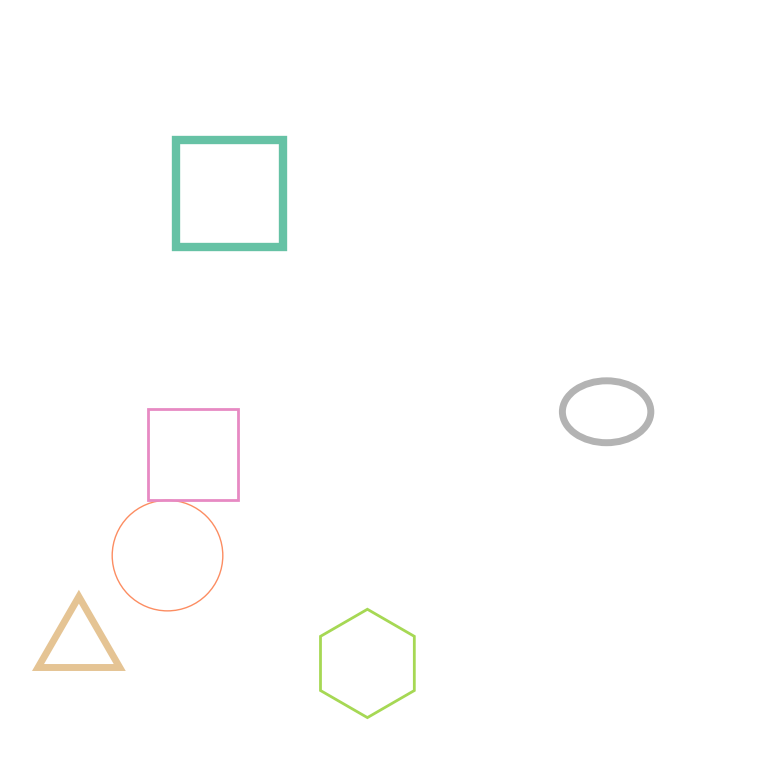[{"shape": "square", "thickness": 3, "radius": 0.35, "center": [0.298, 0.748]}, {"shape": "circle", "thickness": 0.5, "radius": 0.36, "center": [0.218, 0.278]}, {"shape": "square", "thickness": 1, "radius": 0.29, "center": [0.25, 0.41]}, {"shape": "hexagon", "thickness": 1, "radius": 0.35, "center": [0.477, 0.138]}, {"shape": "triangle", "thickness": 2.5, "radius": 0.31, "center": [0.102, 0.164]}, {"shape": "oval", "thickness": 2.5, "radius": 0.29, "center": [0.788, 0.465]}]